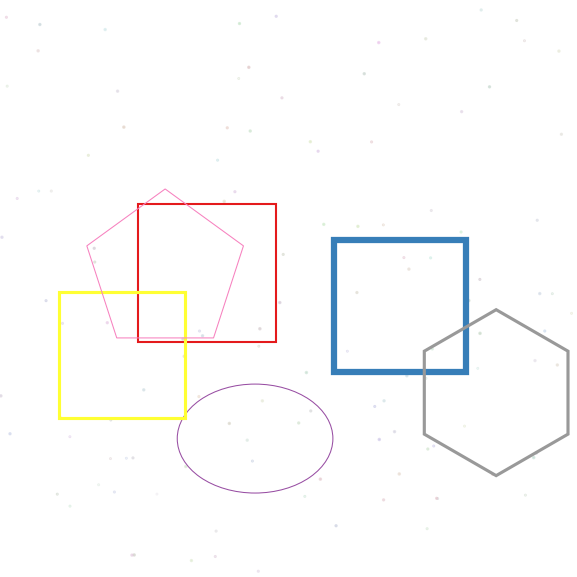[{"shape": "square", "thickness": 1, "radius": 0.6, "center": [0.358, 0.526]}, {"shape": "square", "thickness": 3, "radius": 0.57, "center": [0.693, 0.469]}, {"shape": "oval", "thickness": 0.5, "radius": 0.67, "center": [0.442, 0.24]}, {"shape": "square", "thickness": 1.5, "radius": 0.55, "center": [0.211, 0.385]}, {"shape": "pentagon", "thickness": 0.5, "radius": 0.71, "center": [0.286, 0.529]}, {"shape": "hexagon", "thickness": 1.5, "radius": 0.72, "center": [0.859, 0.319]}]